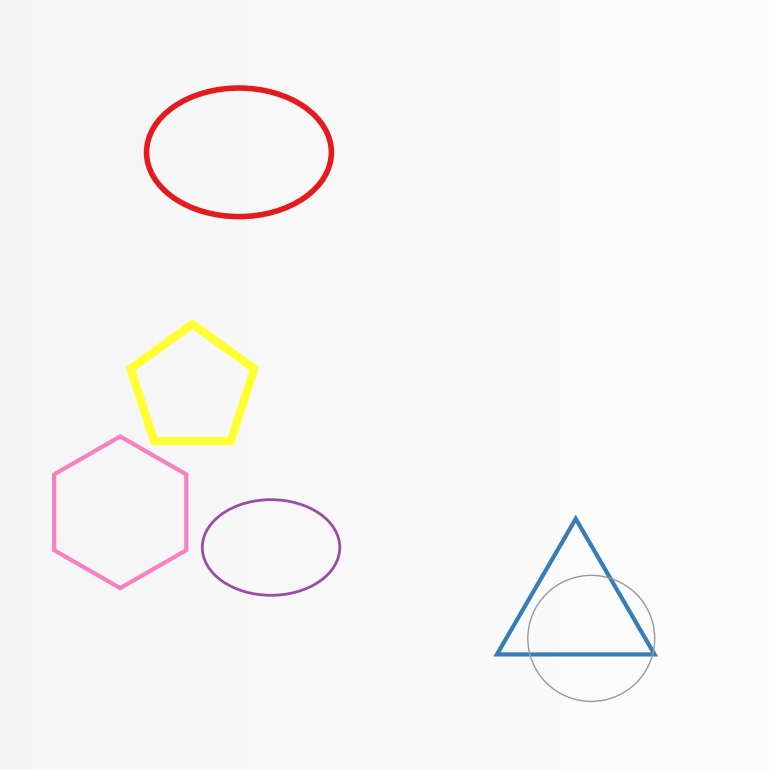[{"shape": "oval", "thickness": 2, "radius": 0.6, "center": [0.308, 0.802]}, {"shape": "triangle", "thickness": 1.5, "radius": 0.59, "center": [0.743, 0.209]}, {"shape": "oval", "thickness": 1, "radius": 0.44, "center": [0.35, 0.289]}, {"shape": "pentagon", "thickness": 3, "radius": 0.42, "center": [0.248, 0.495]}, {"shape": "hexagon", "thickness": 1.5, "radius": 0.49, "center": [0.155, 0.335]}, {"shape": "circle", "thickness": 0.5, "radius": 0.41, "center": [0.763, 0.171]}]